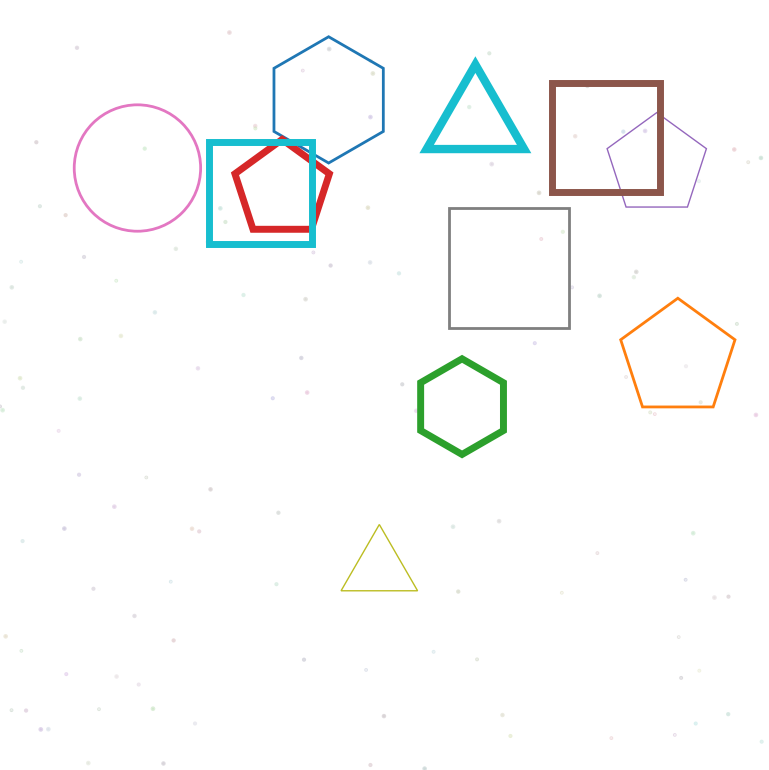[{"shape": "hexagon", "thickness": 1, "radius": 0.41, "center": [0.427, 0.87]}, {"shape": "pentagon", "thickness": 1, "radius": 0.39, "center": [0.88, 0.535]}, {"shape": "hexagon", "thickness": 2.5, "radius": 0.31, "center": [0.6, 0.472]}, {"shape": "pentagon", "thickness": 2.5, "radius": 0.32, "center": [0.366, 0.754]}, {"shape": "pentagon", "thickness": 0.5, "radius": 0.34, "center": [0.853, 0.786]}, {"shape": "square", "thickness": 2.5, "radius": 0.35, "center": [0.787, 0.822]}, {"shape": "circle", "thickness": 1, "radius": 0.41, "center": [0.178, 0.782]}, {"shape": "square", "thickness": 1, "radius": 0.39, "center": [0.661, 0.652]}, {"shape": "triangle", "thickness": 0.5, "radius": 0.29, "center": [0.493, 0.261]}, {"shape": "triangle", "thickness": 3, "radius": 0.37, "center": [0.617, 0.843]}, {"shape": "square", "thickness": 2.5, "radius": 0.33, "center": [0.338, 0.749]}]